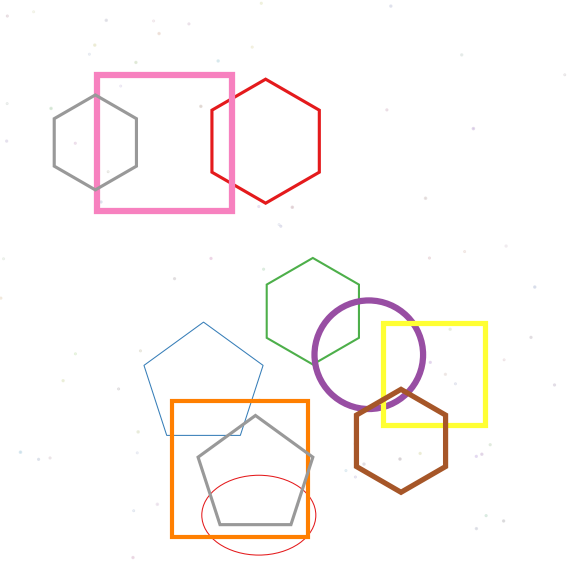[{"shape": "hexagon", "thickness": 1.5, "radius": 0.54, "center": [0.46, 0.755]}, {"shape": "oval", "thickness": 0.5, "radius": 0.49, "center": [0.448, 0.107]}, {"shape": "pentagon", "thickness": 0.5, "radius": 0.54, "center": [0.352, 0.333]}, {"shape": "hexagon", "thickness": 1, "radius": 0.46, "center": [0.542, 0.46]}, {"shape": "circle", "thickness": 3, "radius": 0.47, "center": [0.639, 0.385]}, {"shape": "square", "thickness": 2, "radius": 0.59, "center": [0.416, 0.186]}, {"shape": "square", "thickness": 2.5, "radius": 0.44, "center": [0.752, 0.352]}, {"shape": "hexagon", "thickness": 2.5, "radius": 0.45, "center": [0.694, 0.236]}, {"shape": "square", "thickness": 3, "radius": 0.59, "center": [0.285, 0.752]}, {"shape": "hexagon", "thickness": 1.5, "radius": 0.41, "center": [0.165, 0.753]}, {"shape": "pentagon", "thickness": 1.5, "radius": 0.52, "center": [0.442, 0.175]}]